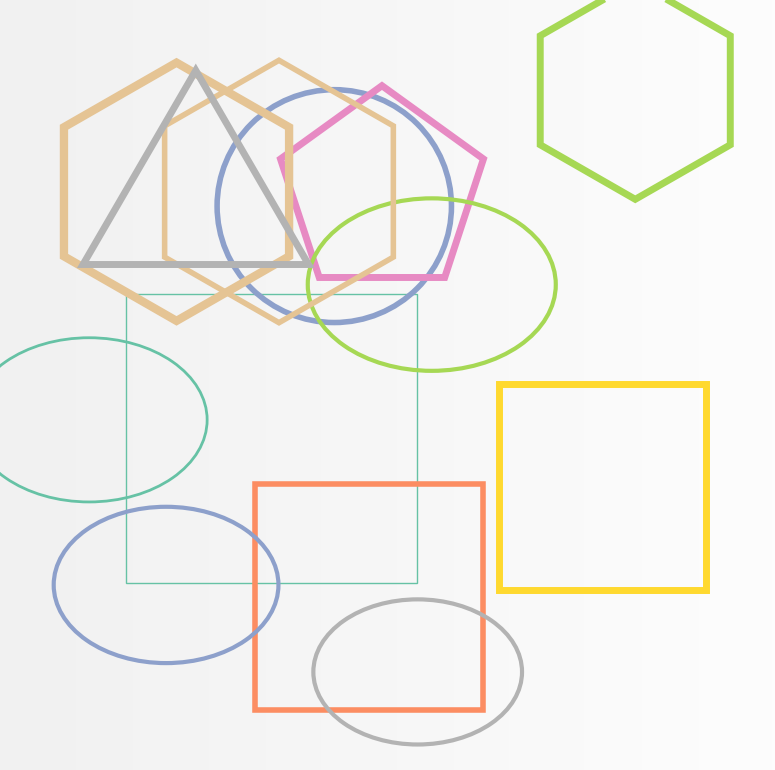[{"shape": "square", "thickness": 0.5, "radius": 0.94, "center": [0.35, 0.431]}, {"shape": "oval", "thickness": 1, "radius": 0.76, "center": [0.115, 0.455]}, {"shape": "square", "thickness": 2, "radius": 0.73, "center": [0.476, 0.225]}, {"shape": "oval", "thickness": 1.5, "radius": 0.73, "center": [0.214, 0.24]}, {"shape": "circle", "thickness": 2, "radius": 0.76, "center": [0.431, 0.732]}, {"shape": "pentagon", "thickness": 2.5, "radius": 0.69, "center": [0.493, 0.751]}, {"shape": "oval", "thickness": 1.5, "radius": 0.8, "center": [0.557, 0.63]}, {"shape": "hexagon", "thickness": 2.5, "radius": 0.71, "center": [0.82, 0.883]}, {"shape": "square", "thickness": 2.5, "radius": 0.67, "center": [0.777, 0.367]}, {"shape": "hexagon", "thickness": 2, "radius": 0.85, "center": [0.36, 0.751]}, {"shape": "hexagon", "thickness": 3, "radius": 0.84, "center": [0.228, 0.751]}, {"shape": "triangle", "thickness": 2.5, "radius": 0.84, "center": [0.253, 0.74]}, {"shape": "oval", "thickness": 1.5, "radius": 0.67, "center": [0.539, 0.127]}]